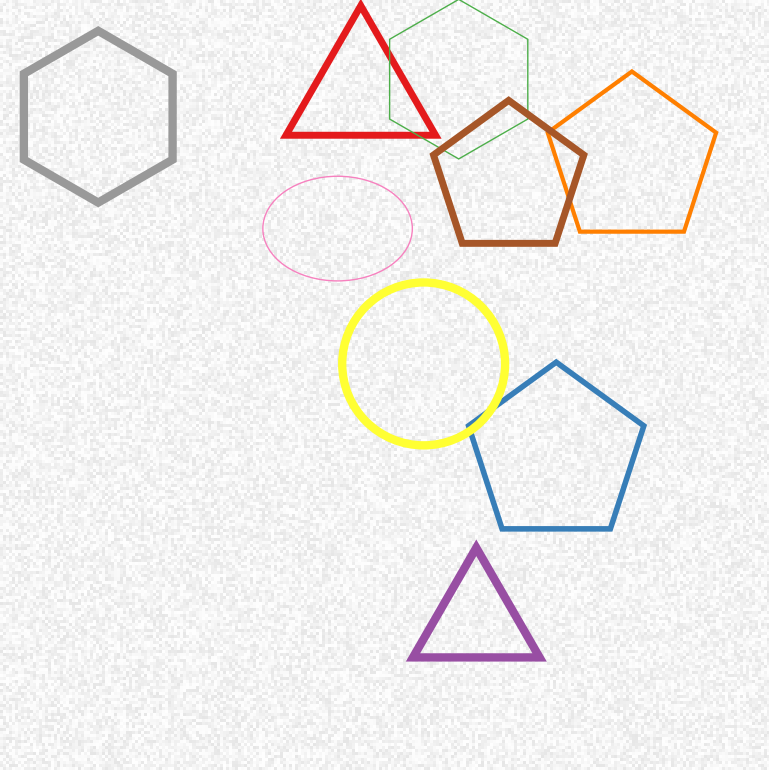[{"shape": "triangle", "thickness": 2.5, "radius": 0.56, "center": [0.469, 0.88]}, {"shape": "pentagon", "thickness": 2, "radius": 0.6, "center": [0.722, 0.41]}, {"shape": "hexagon", "thickness": 0.5, "radius": 0.52, "center": [0.596, 0.897]}, {"shape": "triangle", "thickness": 3, "radius": 0.47, "center": [0.619, 0.194]}, {"shape": "pentagon", "thickness": 1.5, "radius": 0.57, "center": [0.821, 0.792]}, {"shape": "circle", "thickness": 3, "radius": 0.53, "center": [0.55, 0.527]}, {"shape": "pentagon", "thickness": 2.5, "radius": 0.51, "center": [0.661, 0.767]}, {"shape": "oval", "thickness": 0.5, "radius": 0.49, "center": [0.438, 0.703]}, {"shape": "hexagon", "thickness": 3, "radius": 0.56, "center": [0.128, 0.848]}]